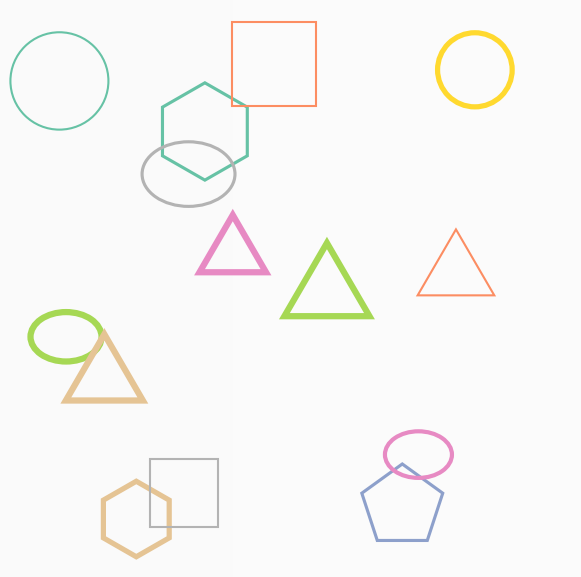[{"shape": "circle", "thickness": 1, "radius": 0.42, "center": [0.102, 0.859]}, {"shape": "hexagon", "thickness": 1.5, "radius": 0.42, "center": [0.352, 0.771]}, {"shape": "square", "thickness": 1, "radius": 0.36, "center": [0.471, 0.889]}, {"shape": "triangle", "thickness": 1, "radius": 0.38, "center": [0.784, 0.526]}, {"shape": "pentagon", "thickness": 1.5, "radius": 0.37, "center": [0.692, 0.122]}, {"shape": "oval", "thickness": 2, "radius": 0.29, "center": [0.72, 0.212]}, {"shape": "triangle", "thickness": 3, "radius": 0.33, "center": [0.4, 0.561]}, {"shape": "triangle", "thickness": 3, "radius": 0.42, "center": [0.562, 0.494]}, {"shape": "oval", "thickness": 3, "radius": 0.31, "center": [0.114, 0.416]}, {"shape": "circle", "thickness": 2.5, "radius": 0.32, "center": [0.817, 0.878]}, {"shape": "triangle", "thickness": 3, "radius": 0.38, "center": [0.18, 0.344]}, {"shape": "hexagon", "thickness": 2.5, "radius": 0.33, "center": [0.234, 0.1]}, {"shape": "square", "thickness": 1, "radius": 0.3, "center": [0.317, 0.146]}, {"shape": "oval", "thickness": 1.5, "radius": 0.4, "center": [0.324, 0.698]}]